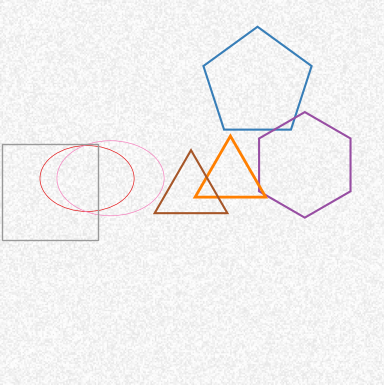[{"shape": "oval", "thickness": 0.5, "radius": 0.61, "center": [0.226, 0.536]}, {"shape": "pentagon", "thickness": 1.5, "radius": 0.74, "center": [0.669, 0.783]}, {"shape": "hexagon", "thickness": 1.5, "radius": 0.69, "center": [0.792, 0.572]}, {"shape": "triangle", "thickness": 2, "radius": 0.53, "center": [0.598, 0.541]}, {"shape": "triangle", "thickness": 1.5, "radius": 0.55, "center": [0.496, 0.501]}, {"shape": "oval", "thickness": 0.5, "radius": 0.7, "center": [0.287, 0.537]}, {"shape": "square", "thickness": 1, "radius": 0.63, "center": [0.129, 0.501]}]